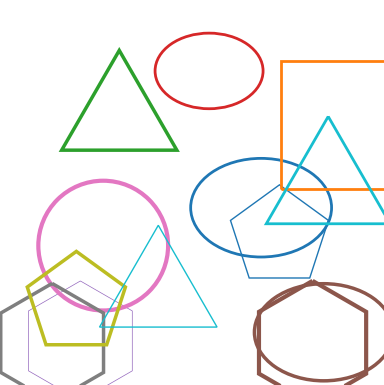[{"shape": "pentagon", "thickness": 1, "radius": 0.67, "center": [0.726, 0.386]}, {"shape": "oval", "thickness": 2, "radius": 0.92, "center": [0.678, 0.461]}, {"shape": "square", "thickness": 2, "radius": 0.84, "center": [0.898, 0.675]}, {"shape": "triangle", "thickness": 2.5, "radius": 0.86, "center": [0.31, 0.696]}, {"shape": "oval", "thickness": 2, "radius": 0.7, "center": [0.543, 0.816]}, {"shape": "hexagon", "thickness": 0.5, "radius": 0.78, "center": [0.209, 0.115]}, {"shape": "hexagon", "thickness": 3, "radius": 0.8, "center": [0.812, 0.11]}, {"shape": "oval", "thickness": 2.5, "radius": 0.9, "center": [0.841, 0.137]}, {"shape": "circle", "thickness": 3, "radius": 0.84, "center": [0.268, 0.362]}, {"shape": "hexagon", "thickness": 2.5, "radius": 0.77, "center": [0.135, 0.11]}, {"shape": "pentagon", "thickness": 2.5, "radius": 0.67, "center": [0.198, 0.213]}, {"shape": "triangle", "thickness": 1, "radius": 0.88, "center": [0.411, 0.239]}, {"shape": "triangle", "thickness": 2, "radius": 0.93, "center": [0.853, 0.512]}]